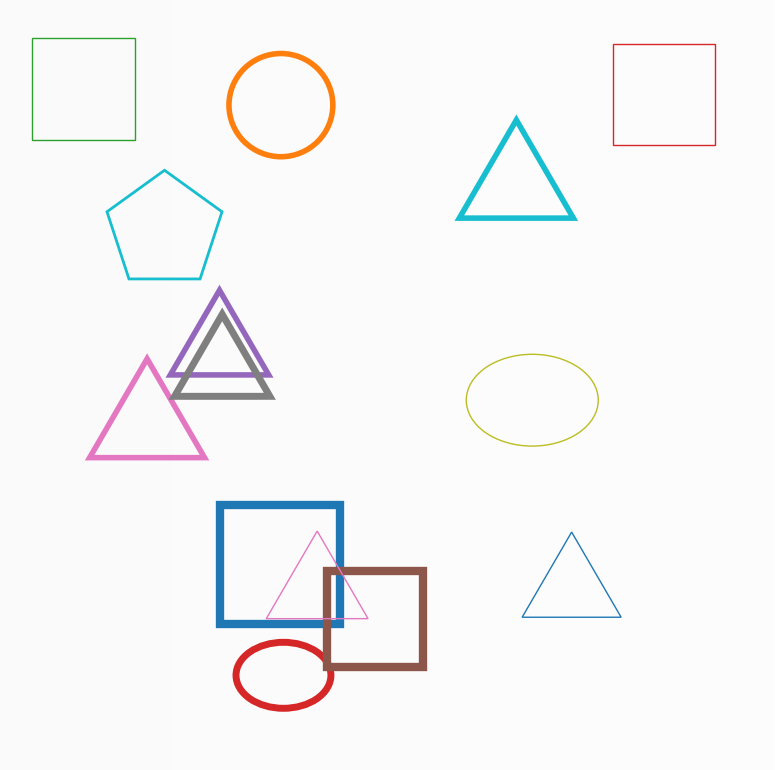[{"shape": "square", "thickness": 3, "radius": 0.39, "center": [0.361, 0.267]}, {"shape": "triangle", "thickness": 0.5, "radius": 0.37, "center": [0.738, 0.235]}, {"shape": "circle", "thickness": 2, "radius": 0.34, "center": [0.362, 0.863]}, {"shape": "square", "thickness": 0.5, "radius": 0.33, "center": [0.108, 0.885]}, {"shape": "square", "thickness": 0.5, "radius": 0.33, "center": [0.856, 0.878]}, {"shape": "oval", "thickness": 2.5, "radius": 0.31, "center": [0.366, 0.123]}, {"shape": "triangle", "thickness": 2, "radius": 0.37, "center": [0.283, 0.55]}, {"shape": "square", "thickness": 3, "radius": 0.31, "center": [0.484, 0.196]}, {"shape": "triangle", "thickness": 0.5, "radius": 0.38, "center": [0.409, 0.234]}, {"shape": "triangle", "thickness": 2, "radius": 0.43, "center": [0.19, 0.448]}, {"shape": "triangle", "thickness": 2.5, "radius": 0.35, "center": [0.287, 0.521]}, {"shape": "oval", "thickness": 0.5, "radius": 0.43, "center": [0.687, 0.48]}, {"shape": "pentagon", "thickness": 1, "radius": 0.39, "center": [0.212, 0.701]}, {"shape": "triangle", "thickness": 2, "radius": 0.42, "center": [0.666, 0.759]}]